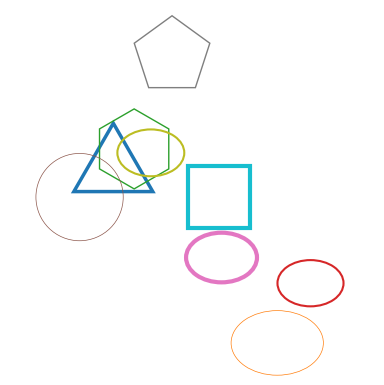[{"shape": "triangle", "thickness": 2.5, "radius": 0.59, "center": [0.294, 0.562]}, {"shape": "oval", "thickness": 0.5, "radius": 0.6, "center": [0.72, 0.109]}, {"shape": "hexagon", "thickness": 1, "radius": 0.52, "center": [0.348, 0.613]}, {"shape": "oval", "thickness": 1.5, "radius": 0.43, "center": [0.806, 0.264]}, {"shape": "circle", "thickness": 0.5, "radius": 0.57, "center": [0.207, 0.488]}, {"shape": "oval", "thickness": 3, "radius": 0.46, "center": [0.575, 0.331]}, {"shape": "pentagon", "thickness": 1, "radius": 0.52, "center": [0.447, 0.856]}, {"shape": "oval", "thickness": 1.5, "radius": 0.43, "center": [0.392, 0.603]}, {"shape": "square", "thickness": 3, "radius": 0.4, "center": [0.569, 0.489]}]